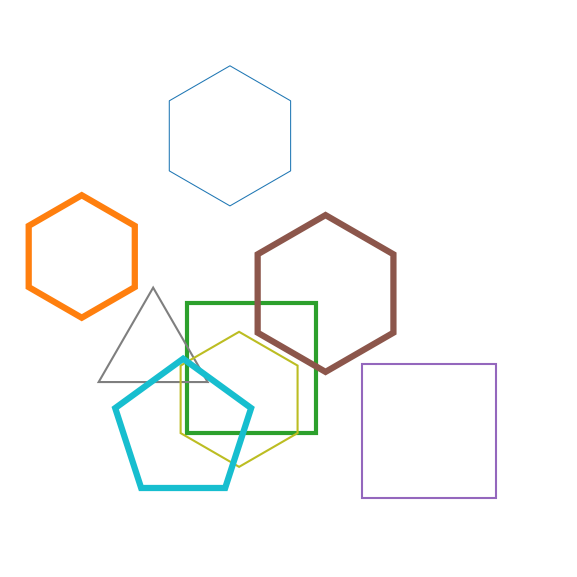[{"shape": "hexagon", "thickness": 0.5, "radius": 0.61, "center": [0.398, 0.764]}, {"shape": "hexagon", "thickness": 3, "radius": 0.53, "center": [0.142, 0.555]}, {"shape": "square", "thickness": 2, "radius": 0.56, "center": [0.435, 0.362]}, {"shape": "square", "thickness": 1, "radius": 0.58, "center": [0.742, 0.253]}, {"shape": "hexagon", "thickness": 3, "radius": 0.68, "center": [0.564, 0.491]}, {"shape": "triangle", "thickness": 1, "radius": 0.54, "center": [0.265, 0.392]}, {"shape": "hexagon", "thickness": 1, "radius": 0.58, "center": [0.414, 0.308]}, {"shape": "pentagon", "thickness": 3, "radius": 0.62, "center": [0.317, 0.254]}]